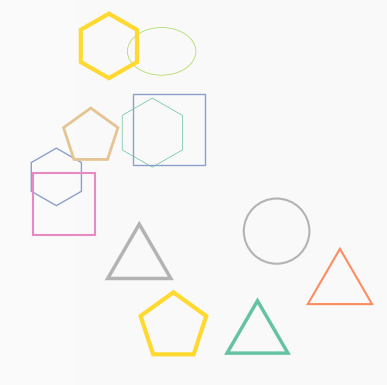[{"shape": "hexagon", "thickness": 0.5, "radius": 0.45, "center": [0.393, 0.655]}, {"shape": "triangle", "thickness": 2.5, "radius": 0.45, "center": [0.664, 0.128]}, {"shape": "triangle", "thickness": 1.5, "radius": 0.48, "center": [0.877, 0.258]}, {"shape": "square", "thickness": 1, "radius": 0.47, "center": [0.436, 0.664]}, {"shape": "hexagon", "thickness": 1, "radius": 0.37, "center": [0.145, 0.541]}, {"shape": "square", "thickness": 1.5, "radius": 0.4, "center": [0.165, 0.47]}, {"shape": "oval", "thickness": 0.5, "radius": 0.44, "center": [0.417, 0.867]}, {"shape": "hexagon", "thickness": 3, "radius": 0.42, "center": [0.281, 0.881]}, {"shape": "pentagon", "thickness": 3, "radius": 0.45, "center": [0.448, 0.152]}, {"shape": "pentagon", "thickness": 2, "radius": 0.37, "center": [0.234, 0.646]}, {"shape": "triangle", "thickness": 2.5, "radius": 0.47, "center": [0.359, 0.324]}, {"shape": "circle", "thickness": 1.5, "radius": 0.42, "center": [0.714, 0.4]}]